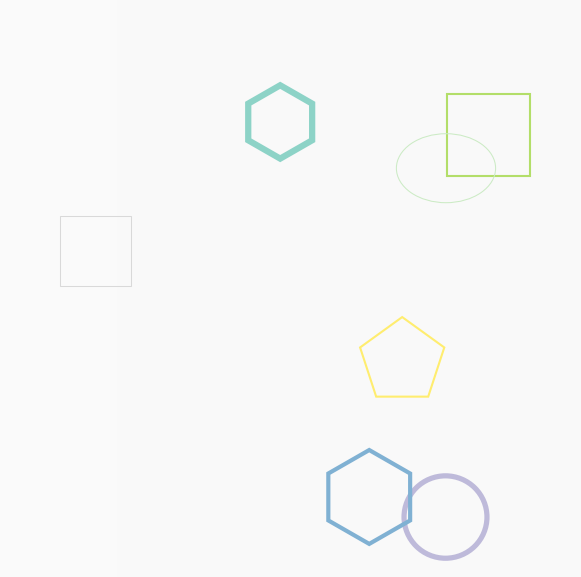[{"shape": "hexagon", "thickness": 3, "radius": 0.32, "center": [0.482, 0.788]}, {"shape": "circle", "thickness": 2.5, "radius": 0.36, "center": [0.766, 0.104]}, {"shape": "hexagon", "thickness": 2, "radius": 0.41, "center": [0.635, 0.139]}, {"shape": "square", "thickness": 1, "radius": 0.36, "center": [0.84, 0.765]}, {"shape": "square", "thickness": 0.5, "radius": 0.31, "center": [0.164, 0.564]}, {"shape": "oval", "thickness": 0.5, "radius": 0.43, "center": [0.767, 0.708]}, {"shape": "pentagon", "thickness": 1, "radius": 0.38, "center": [0.692, 0.374]}]